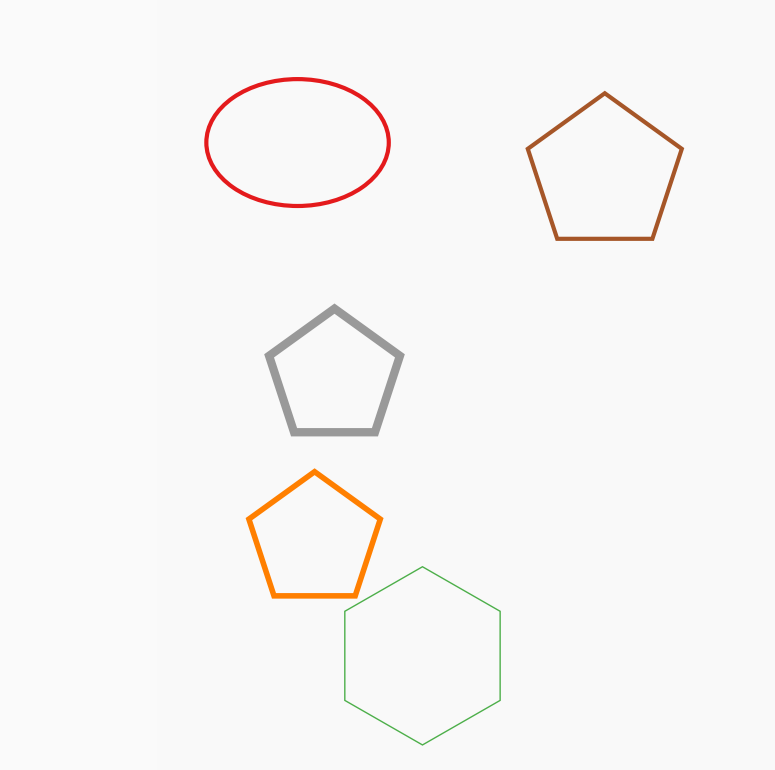[{"shape": "oval", "thickness": 1.5, "radius": 0.59, "center": [0.384, 0.815]}, {"shape": "hexagon", "thickness": 0.5, "radius": 0.58, "center": [0.545, 0.148]}, {"shape": "pentagon", "thickness": 2, "radius": 0.45, "center": [0.406, 0.298]}, {"shape": "pentagon", "thickness": 1.5, "radius": 0.52, "center": [0.78, 0.774]}, {"shape": "pentagon", "thickness": 3, "radius": 0.44, "center": [0.432, 0.51]}]